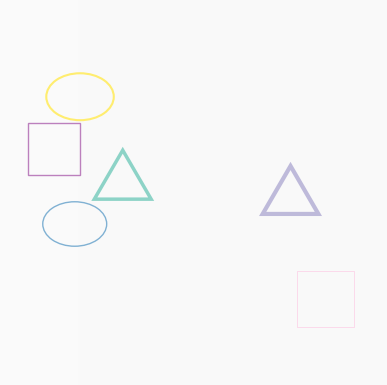[{"shape": "triangle", "thickness": 2.5, "radius": 0.42, "center": [0.317, 0.525]}, {"shape": "triangle", "thickness": 3, "radius": 0.42, "center": [0.75, 0.486]}, {"shape": "oval", "thickness": 1, "radius": 0.41, "center": [0.193, 0.418]}, {"shape": "square", "thickness": 0.5, "radius": 0.37, "center": [0.84, 0.223]}, {"shape": "square", "thickness": 1, "radius": 0.34, "center": [0.139, 0.612]}, {"shape": "oval", "thickness": 1.5, "radius": 0.44, "center": [0.207, 0.749]}]